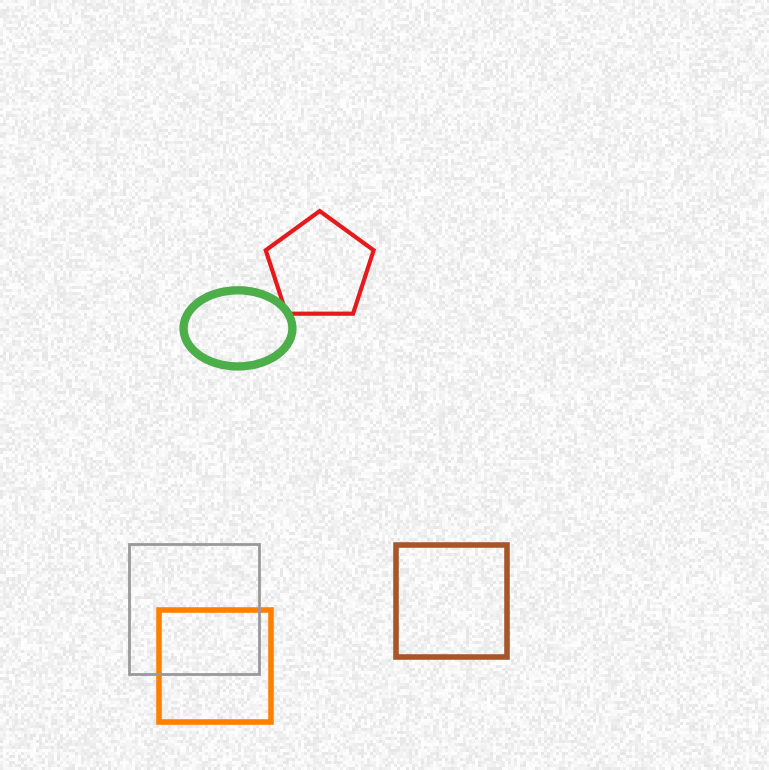[{"shape": "pentagon", "thickness": 1.5, "radius": 0.37, "center": [0.415, 0.652]}, {"shape": "oval", "thickness": 3, "radius": 0.35, "center": [0.309, 0.574]}, {"shape": "square", "thickness": 2, "radius": 0.36, "center": [0.28, 0.135]}, {"shape": "square", "thickness": 2, "radius": 0.36, "center": [0.586, 0.219]}, {"shape": "square", "thickness": 1, "radius": 0.42, "center": [0.252, 0.209]}]